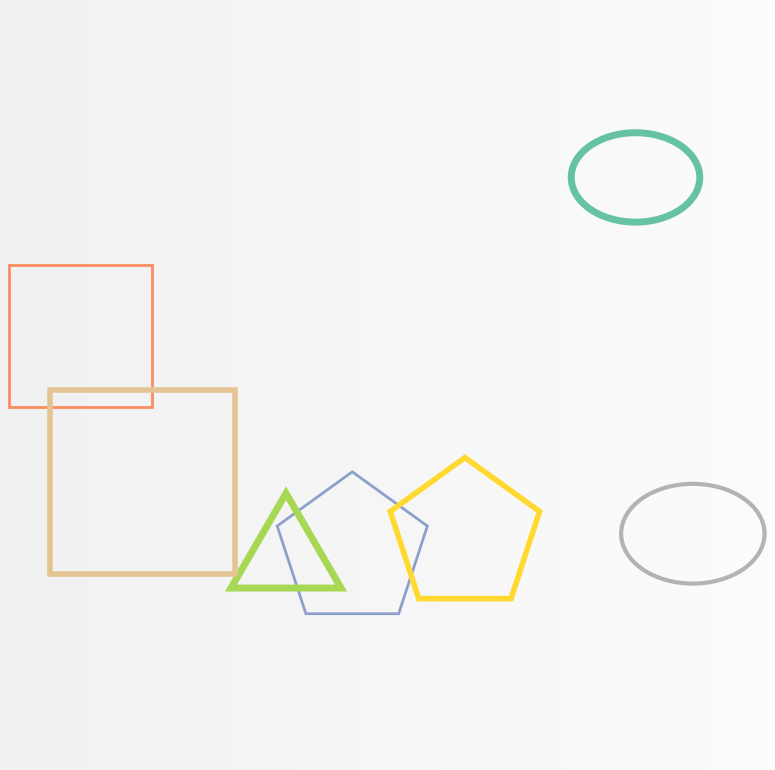[{"shape": "oval", "thickness": 2.5, "radius": 0.41, "center": [0.82, 0.77]}, {"shape": "square", "thickness": 1, "radius": 0.46, "center": [0.104, 0.564]}, {"shape": "pentagon", "thickness": 1, "radius": 0.51, "center": [0.455, 0.285]}, {"shape": "triangle", "thickness": 2.5, "radius": 0.41, "center": [0.369, 0.277]}, {"shape": "pentagon", "thickness": 2, "radius": 0.51, "center": [0.6, 0.304]}, {"shape": "square", "thickness": 2, "radius": 0.6, "center": [0.184, 0.374]}, {"shape": "oval", "thickness": 1.5, "radius": 0.46, "center": [0.894, 0.307]}]